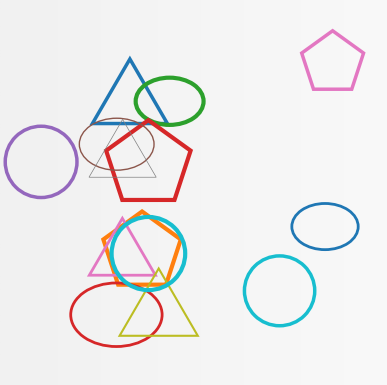[{"shape": "oval", "thickness": 2, "radius": 0.43, "center": [0.839, 0.412]}, {"shape": "triangle", "thickness": 2.5, "radius": 0.56, "center": [0.335, 0.735]}, {"shape": "pentagon", "thickness": 3, "radius": 0.53, "center": [0.367, 0.346]}, {"shape": "oval", "thickness": 3, "radius": 0.44, "center": [0.438, 0.737]}, {"shape": "pentagon", "thickness": 3, "radius": 0.57, "center": [0.383, 0.573]}, {"shape": "oval", "thickness": 2, "radius": 0.59, "center": [0.3, 0.182]}, {"shape": "circle", "thickness": 2.5, "radius": 0.46, "center": [0.106, 0.58]}, {"shape": "oval", "thickness": 1, "radius": 0.48, "center": [0.301, 0.625]}, {"shape": "triangle", "thickness": 2, "radius": 0.49, "center": [0.316, 0.334]}, {"shape": "pentagon", "thickness": 2.5, "radius": 0.42, "center": [0.858, 0.836]}, {"shape": "triangle", "thickness": 0.5, "radius": 0.5, "center": [0.316, 0.59]}, {"shape": "triangle", "thickness": 1.5, "radius": 0.58, "center": [0.41, 0.186]}, {"shape": "circle", "thickness": 2.5, "radius": 0.45, "center": [0.722, 0.245]}, {"shape": "circle", "thickness": 3, "radius": 0.47, "center": [0.383, 0.341]}]